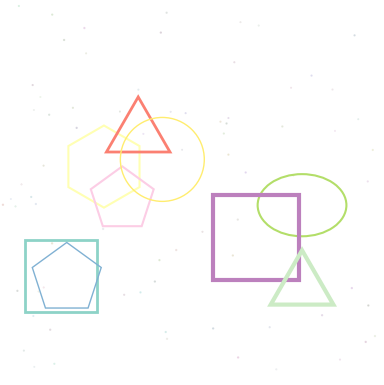[{"shape": "square", "thickness": 2, "radius": 0.46, "center": [0.159, 0.283]}, {"shape": "hexagon", "thickness": 1.5, "radius": 0.53, "center": [0.27, 0.567]}, {"shape": "triangle", "thickness": 2, "radius": 0.48, "center": [0.359, 0.653]}, {"shape": "pentagon", "thickness": 1, "radius": 0.47, "center": [0.173, 0.276]}, {"shape": "oval", "thickness": 1.5, "radius": 0.58, "center": [0.784, 0.467]}, {"shape": "pentagon", "thickness": 1.5, "radius": 0.43, "center": [0.318, 0.482]}, {"shape": "square", "thickness": 3, "radius": 0.56, "center": [0.666, 0.383]}, {"shape": "triangle", "thickness": 3, "radius": 0.47, "center": [0.785, 0.256]}, {"shape": "circle", "thickness": 1, "radius": 0.55, "center": [0.422, 0.586]}]